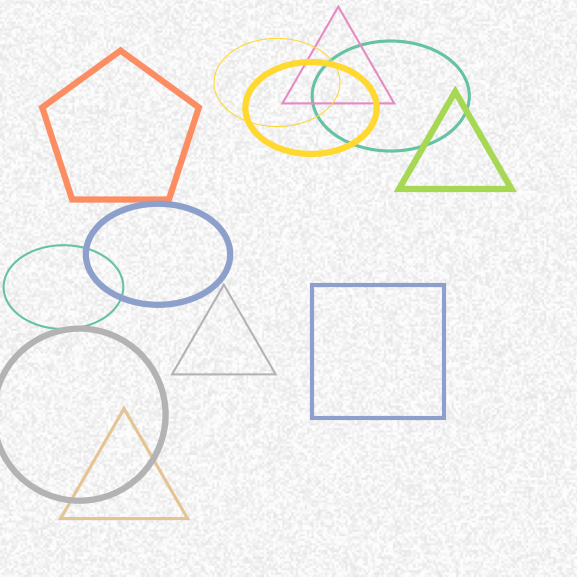[{"shape": "oval", "thickness": 1.5, "radius": 0.68, "center": [0.677, 0.833]}, {"shape": "oval", "thickness": 1, "radius": 0.52, "center": [0.11, 0.502]}, {"shape": "pentagon", "thickness": 3, "radius": 0.71, "center": [0.209, 0.769]}, {"shape": "square", "thickness": 2, "radius": 0.57, "center": [0.655, 0.391]}, {"shape": "oval", "thickness": 3, "radius": 0.62, "center": [0.274, 0.559]}, {"shape": "triangle", "thickness": 1, "radius": 0.56, "center": [0.586, 0.876]}, {"shape": "triangle", "thickness": 3, "radius": 0.56, "center": [0.788, 0.728]}, {"shape": "oval", "thickness": 3, "radius": 0.57, "center": [0.539, 0.812]}, {"shape": "oval", "thickness": 0.5, "radius": 0.55, "center": [0.48, 0.856]}, {"shape": "triangle", "thickness": 1.5, "radius": 0.63, "center": [0.215, 0.165]}, {"shape": "triangle", "thickness": 1, "radius": 0.52, "center": [0.388, 0.403]}, {"shape": "circle", "thickness": 3, "radius": 0.75, "center": [0.138, 0.281]}]